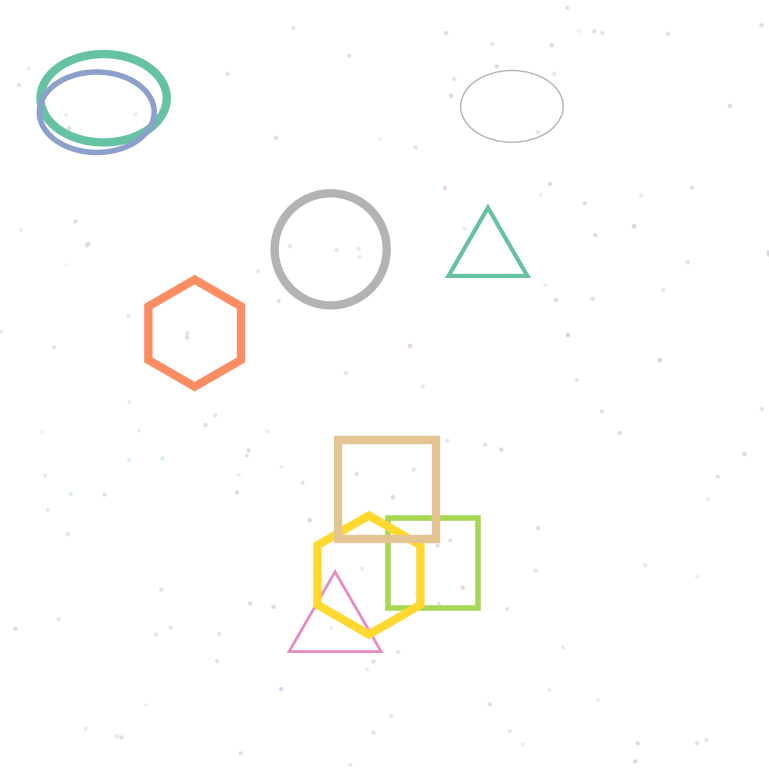[{"shape": "oval", "thickness": 3, "radius": 0.41, "center": [0.135, 0.872]}, {"shape": "triangle", "thickness": 1.5, "radius": 0.3, "center": [0.634, 0.671]}, {"shape": "hexagon", "thickness": 3, "radius": 0.35, "center": [0.253, 0.567]}, {"shape": "oval", "thickness": 2, "radius": 0.37, "center": [0.126, 0.854]}, {"shape": "triangle", "thickness": 1, "radius": 0.35, "center": [0.435, 0.188]}, {"shape": "square", "thickness": 2, "radius": 0.29, "center": [0.563, 0.268]}, {"shape": "hexagon", "thickness": 3, "radius": 0.39, "center": [0.479, 0.253]}, {"shape": "square", "thickness": 3, "radius": 0.32, "center": [0.503, 0.364]}, {"shape": "oval", "thickness": 0.5, "radius": 0.33, "center": [0.665, 0.862]}, {"shape": "circle", "thickness": 3, "radius": 0.36, "center": [0.429, 0.676]}]